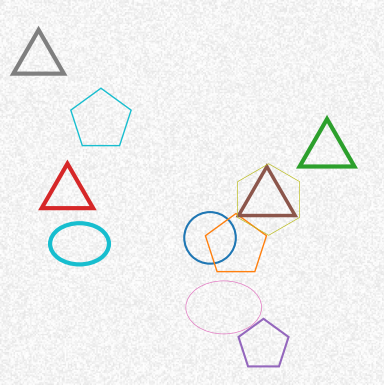[{"shape": "circle", "thickness": 1.5, "radius": 0.33, "center": [0.546, 0.382]}, {"shape": "pentagon", "thickness": 1, "radius": 0.42, "center": [0.613, 0.362]}, {"shape": "triangle", "thickness": 3, "radius": 0.41, "center": [0.849, 0.609]}, {"shape": "triangle", "thickness": 3, "radius": 0.39, "center": [0.175, 0.498]}, {"shape": "pentagon", "thickness": 1.5, "radius": 0.34, "center": [0.685, 0.104]}, {"shape": "triangle", "thickness": 2.5, "radius": 0.42, "center": [0.693, 0.483]}, {"shape": "oval", "thickness": 0.5, "radius": 0.49, "center": [0.581, 0.202]}, {"shape": "triangle", "thickness": 3, "radius": 0.38, "center": [0.1, 0.847]}, {"shape": "hexagon", "thickness": 0.5, "radius": 0.46, "center": [0.698, 0.482]}, {"shape": "oval", "thickness": 3, "radius": 0.38, "center": [0.207, 0.367]}, {"shape": "pentagon", "thickness": 1, "radius": 0.41, "center": [0.262, 0.688]}]